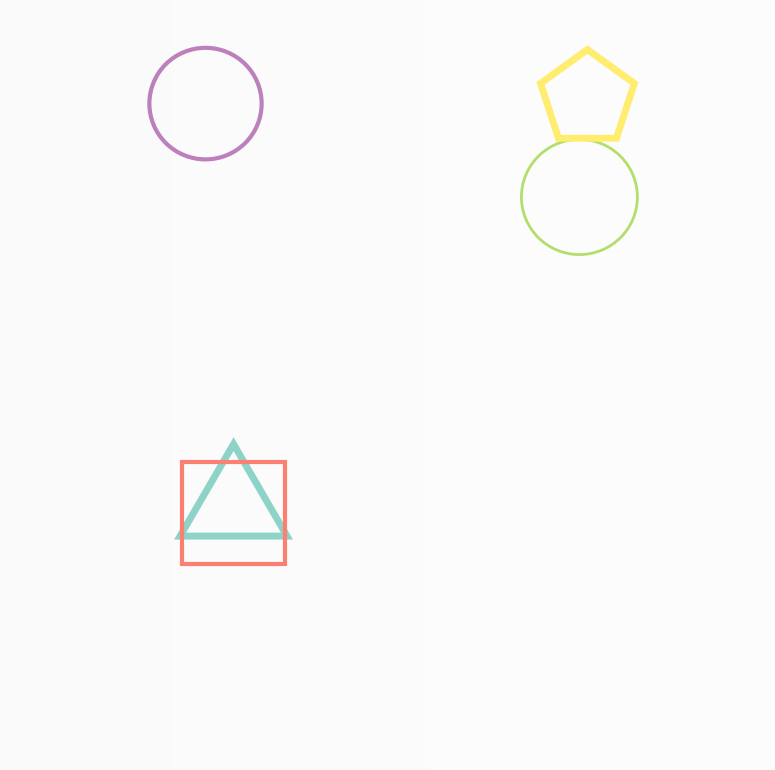[{"shape": "triangle", "thickness": 2.5, "radius": 0.4, "center": [0.301, 0.344]}, {"shape": "square", "thickness": 1.5, "radius": 0.33, "center": [0.301, 0.334]}, {"shape": "circle", "thickness": 1, "radius": 0.37, "center": [0.748, 0.744]}, {"shape": "circle", "thickness": 1.5, "radius": 0.36, "center": [0.265, 0.865]}, {"shape": "pentagon", "thickness": 2.5, "radius": 0.32, "center": [0.758, 0.872]}]